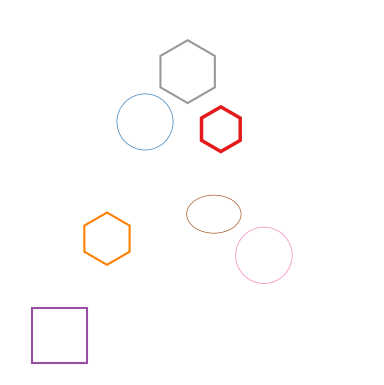[{"shape": "hexagon", "thickness": 2.5, "radius": 0.29, "center": [0.574, 0.664]}, {"shape": "circle", "thickness": 0.5, "radius": 0.36, "center": [0.377, 0.683]}, {"shape": "square", "thickness": 1.5, "radius": 0.36, "center": [0.155, 0.128]}, {"shape": "hexagon", "thickness": 1.5, "radius": 0.34, "center": [0.278, 0.38]}, {"shape": "oval", "thickness": 0.5, "radius": 0.35, "center": [0.555, 0.444]}, {"shape": "circle", "thickness": 0.5, "radius": 0.37, "center": [0.685, 0.337]}, {"shape": "hexagon", "thickness": 1.5, "radius": 0.41, "center": [0.487, 0.814]}]